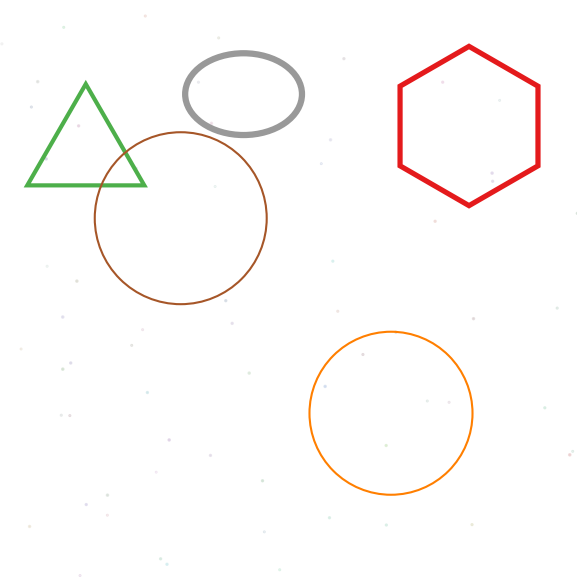[{"shape": "hexagon", "thickness": 2.5, "radius": 0.69, "center": [0.812, 0.781]}, {"shape": "triangle", "thickness": 2, "radius": 0.58, "center": [0.149, 0.737]}, {"shape": "circle", "thickness": 1, "radius": 0.71, "center": [0.677, 0.284]}, {"shape": "circle", "thickness": 1, "radius": 0.74, "center": [0.313, 0.621]}, {"shape": "oval", "thickness": 3, "radius": 0.51, "center": [0.422, 0.836]}]